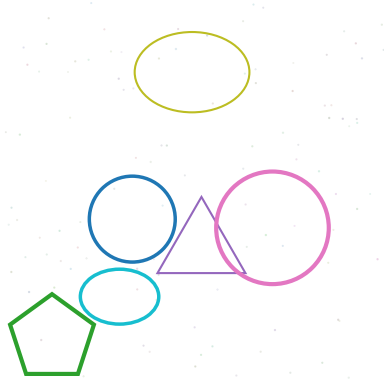[{"shape": "circle", "thickness": 2.5, "radius": 0.56, "center": [0.344, 0.431]}, {"shape": "pentagon", "thickness": 3, "radius": 0.57, "center": [0.135, 0.121]}, {"shape": "triangle", "thickness": 1.5, "radius": 0.66, "center": [0.523, 0.357]}, {"shape": "circle", "thickness": 3, "radius": 0.73, "center": [0.708, 0.408]}, {"shape": "oval", "thickness": 1.5, "radius": 0.75, "center": [0.499, 0.813]}, {"shape": "oval", "thickness": 2.5, "radius": 0.51, "center": [0.311, 0.229]}]